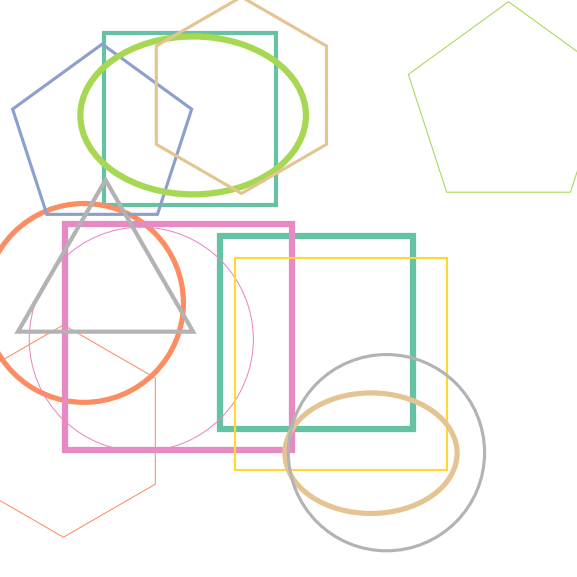[{"shape": "square", "thickness": 3, "radius": 0.84, "center": [0.548, 0.423]}, {"shape": "square", "thickness": 2, "radius": 0.75, "center": [0.329, 0.793]}, {"shape": "hexagon", "thickness": 0.5, "radius": 0.92, "center": [0.11, 0.253]}, {"shape": "circle", "thickness": 2.5, "radius": 0.86, "center": [0.145, 0.475]}, {"shape": "pentagon", "thickness": 1.5, "radius": 0.81, "center": [0.177, 0.76]}, {"shape": "square", "thickness": 3, "radius": 0.98, "center": [0.309, 0.415]}, {"shape": "circle", "thickness": 0.5, "radius": 0.97, "center": [0.245, 0.412]}, {"shape": "pentagon", "thickness": 0.5, "radius": 0.91, "center": [0.881, 0.814]}, {"shape": "oval", "thickness": 3, "radius": 0.98, "center": [0.334, 0.799]}, {"shape": "square", "thickness": 1, "radius": 0.91, "center": [0.59, 0.369]}, {"shape": "hexagon", "thickness": 1.5, "radius": 0.85, "center": [0.418, 0.834]}, {"shape": "oval", "thickness": 2.5, "radius": 0.75, "center": [0.642, 0.214]}, {"shape": "triangle", "thickness": 2, "radius": 0.88, "center": [0.183, 0.512]}, {"shape": "circle", "thickness": 1.5, "radius": 0.85, "center": [0.669, 0.215]}]